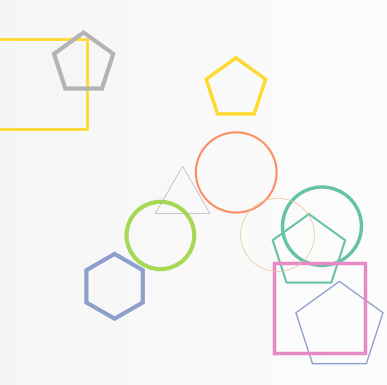[{"shape": "circle", "thickness": 2.5, "radius": 0.51, "center": [0.831, 0.412]}, {"shape": "pentagon", "thickness": 1.5, "radius": 0.49, "center": [0.797, 0.346]}, {"shape": "circle", "thickness": 1.5, "radius": 0.52, "center": [0.61, 0.552]}, {"shape": "hexagon", "thickness": 3, "radius": 0.42, "center": [0.296, 0.256]}, {"shape": "pentagon", "thickness": 1, "radius": 0.59, "center": [0.876, 0.151]}, {"shape": "square", "thickness": 2.5, "radius": 0.59, "center": [0.825, 0.2]}, {"shape": "circle", "thickness": 3, "radius": 0.44, "center": [0.414, 0.388]}, {"shape": "square", "thickness": 2, "radius": 0.58, "center": [0.109, 0.783]}, {"shape": "pentagon", "thickness": 2.5, "radius": 0.4, "center": [0.609, 0.769]}, {"shape": "circle", "thickness": 0.5, "radius": 0.48, "center": [0.716, 0.39]}, {"shape": "pentagon", "thickness": 3, "radius": 0.4, "center": [0.216, 0.835]}, {"shape": "triangle", "thickness": 0.5, "radius": 0.41, "center": [0.471, 0.486]}]